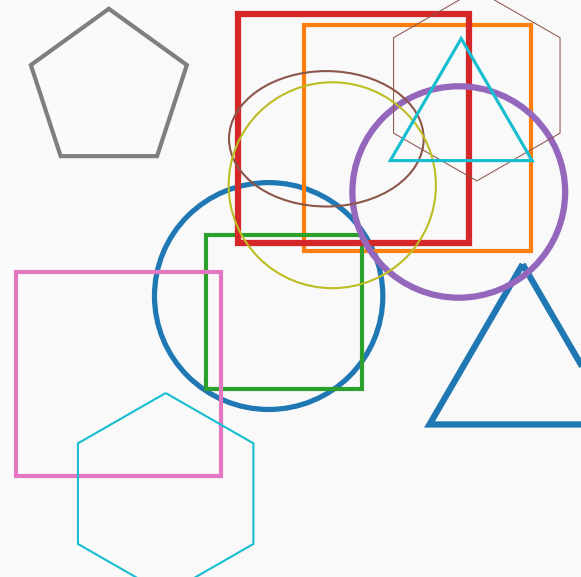[{"shape": "circle", "thickness": 2.5, "radius": 0.98, "center": [0.462, 0.487]}, {"shape": "triangle", "thickness": 3, "radius": 0.92, "center": [0.899, 0.357]}, {"shape": "square", "thickness": 2, "radius": 0.98, "center": [0.718, 0.76]}, {"shape": "square", "thickness": 2, "radius": 0.67, "center": [0.488, 0.459]}, {"shape": "square", "thickness": 3, "radius": 0.99, "center": [0.608, 0.777]}, {"shape": "circle", "thickness": 3, "radius": 0.92, "center": [0.789, 0.667]}, {"shape": "hexagon", "thickness": 0.5, "radius": 0.83, "center": [0.82, 0.851]}, {"shape": "oval", "thickness": 1, "radius": 0.84, "center": [0.561, 0.759]}, {"shape": "square", "thickness": 2, "radius": 0.88, "center": [0.204, 0.352]}, {"shape": "pentagon", "thickness": 2, "radius": 0.71, "center": [0.187, 0.843]}, {"shape": "circle", "thickness": 1, "radius": 0.89, "center": [0.572, 0.678]}, {"shape": "triangle", "thickness": 1.5, "radius": 0.7, "center": [0.793, 0.791]}, {"shape": "hexagon", "thickness": 1, "radius": 0.87, "center": [0.285, 0.144]}]